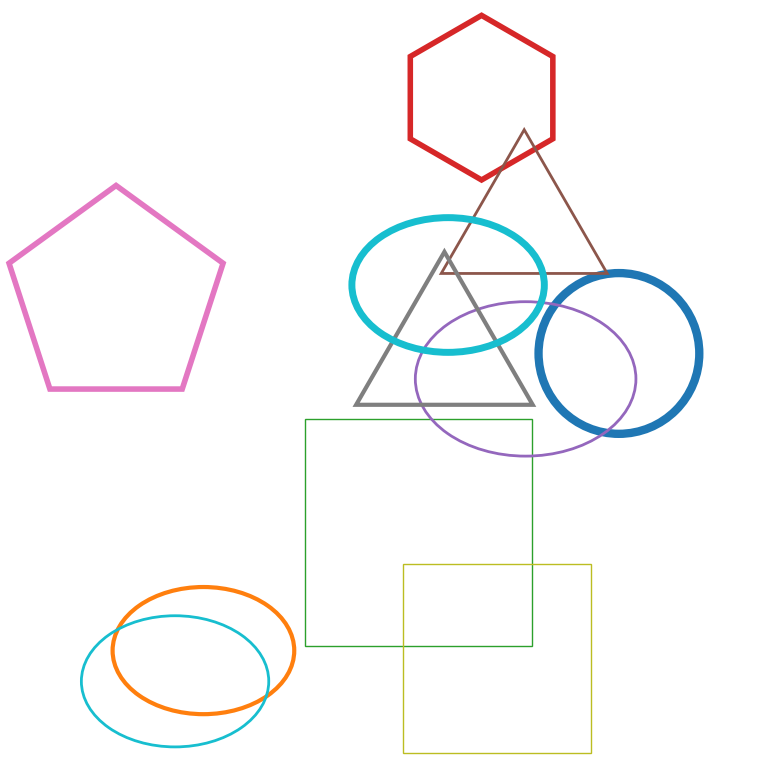[{"shape": "circle", "thickness": 3, "radius": 0.52, "center": [0.804, 0.541]}, {"shape": "oval", "thickness": 1.5, "radius": 0.59, "center": [0.264, 0.155]}, {"shape": "square", "thickness": 0.5, "radius": 0.73, "center": [0.544, 0.308]}, {"shape": "hexagon", "thickness": 2, "radius": 0.53, "center": [0.625, 0.873]}, {"shape": "oval", "thickness": 1, "radius": 0.72, "center": [0.683, 0.508]}, {"shape": "triangle", "thickness": 1, "radius": 0.62, "center": [0.681, 0.707]}, {"shape": "pentagon", "thickness": 2, "radius": 0.73, "center": [0.151, 0.613]}, {"shape": "triangle", "thickness": 1.5, "radius": 0.66, "center": [0.577, 0.54]}, {"shape": "square", "thickness": 0.5, "radius": 0.61, "center": [0.645, 0.145]}, {"shape": "oval", "thickness": 2.5, "radius": 0.62, "center": [0.582, 0.63]}, {"shape": "oval", "thickness": 1, "radius": 0.61, "center": [0.227, 0.115]}]